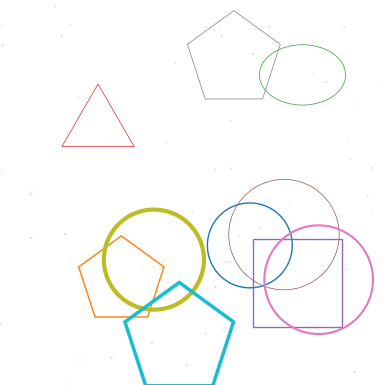[{"shape": "circle", "thickness": 1, "radius": 0.55, "center": [0.649, 0.363]}, {"shape": "pentagon", "thickness": 1, "radius": 0.58, "center": [0.315, 0.271]}, {"shape": "oval", "thickness": 0.5, "radius": 0.56, "center": [0.786, 0.805]}, {"shape": "triangle", "thickness": 0.5, "radius": 0.54, "center": [0.255, 0.673]}, {"shape": "square", "thickness": 1, "radius": 0.57, "center": [0.772, 0.264]}, {"shape": "circle", "thickness": 0.5, "radius": 0.72, "center": [0.738, 0.391]}, {"shape": "circle", "thickness": 1.5, "radius": 0.71, "center": [0.828, 0.274]}, {"shape": "pentagon", "thickness": 0.5, "radius": 0.63, "center": [0.607, 0.846]}, {"shape": "circle", "thickness": 3, "radius": 0.65, "center": [0.4, 0.326]}, {"shape": "pentagon", "thickness": 2.5, "radius": 0.74, "center": [0.466, 0.118]}]